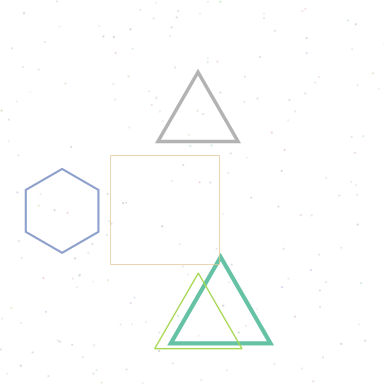[{"shape": "triangle", "thickness": 3, "radius": 0.75, "center": [0.573, 0.183]}, {"shape": "hexagon", "thickness": 1.5, "radius": 0.54, "center": [0.161, 0.452]}, {"shape": "triangle", "thickness": 1, "radius": 0.65, "center": [0.515, 0.16]}, {"shape": "square", "thickness": 0.5, "radius": 0.71, "center": [0.426, 0.456]}, {"shape": "triangle", "thickness": 2.5, "radius": 0.6, "center": [0.514, 0.693]}]